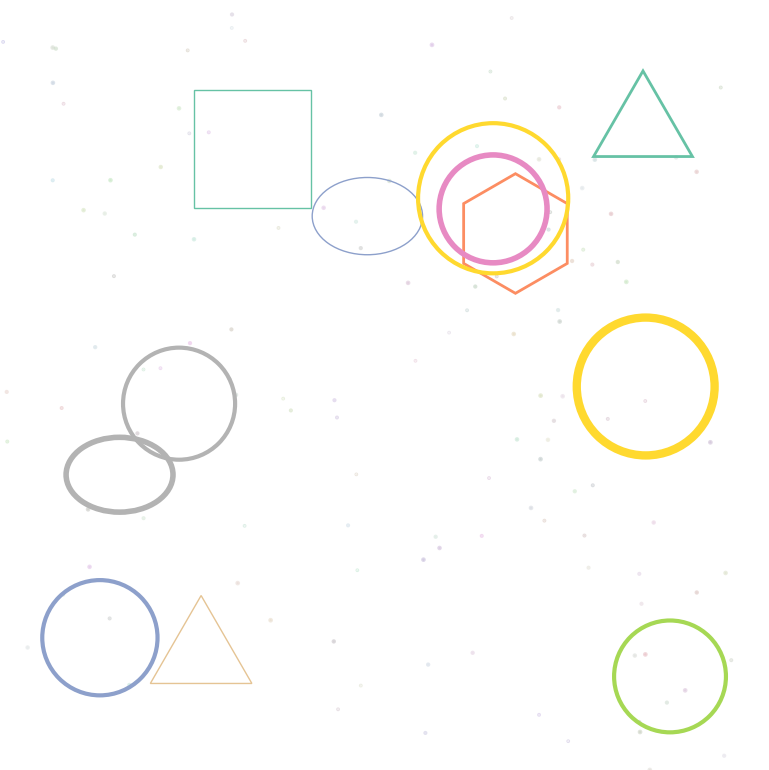[{"shape": "triangle", "thickness": 1, "radius": 0.37, "center": [0.835, 0.834]}, {"shape": "square", "thickness": 0.5, "radius": 0.38, "center": [0.328, 0.806]}, {"shape": "hexagon", "thickness": 1, "radius": 0.39, "center": [0.669, 0.697]}, {"shape": "circle", "thickness": 1.5, "radius": 0.37, "center": [0.13, 0.172]}, {"shape": "oval", "thickness": 0.5, "radius": 0.36, "center": [0.477, 0.719]}, {"shape": "circle", "thickness": 2, "radius": 0.35, "center": [0.64, 0.729]}, {"shape": "circle", "thickness": 1.5, "radius": 0.36, "center": [0.87, 0.122]}, {"shape": "circle", "thickness": 3, "radius": 0.45, "center": [0.839, 0.498]}, {"shape": "circle", "thickness": 1.5, "radius": 0.49, "center": [0.64, 0.743]}, {"shape": "triangle", "thickness": 0.5, "radius": 0.38, "center": [0.261, 0.15]}, {"shape": "circle", "thickness": 1.5, "radius": 0.36, "center": [0.233, 0.476]}, {"shape": "oval", "thickness": 2, "radius": 0.35, "center": [0.155, 0.383]}]